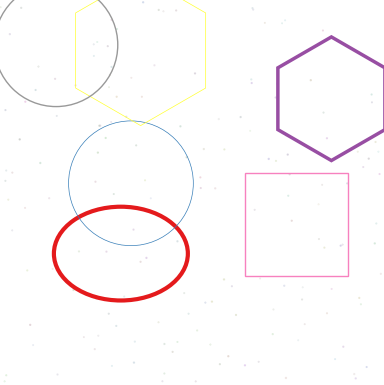[{"shape": "oval", "thickness": 3, "radius": 0.87, "center": [0.314, 0.341]}, {"shape": "circle", "thickness": 0.5, "radius": 0.81, "center": [0.34, 0.524]}, {"shape": "hexagon", "thickness": 2.5, "radius": 0.8, "center": [0.861, 0.744]}, {"shape": "hexagon", "thickness": 0.5, "radius": 0.98, "center": [0.365, 0.869]}, {"shape": "square", "thickness": 1, "radius": 0.67, "center": [0.771, 0.417]}, {"shape": "circle", "thickness": 1, "radius": 0.8, "center": [0.146, 0.883]}]